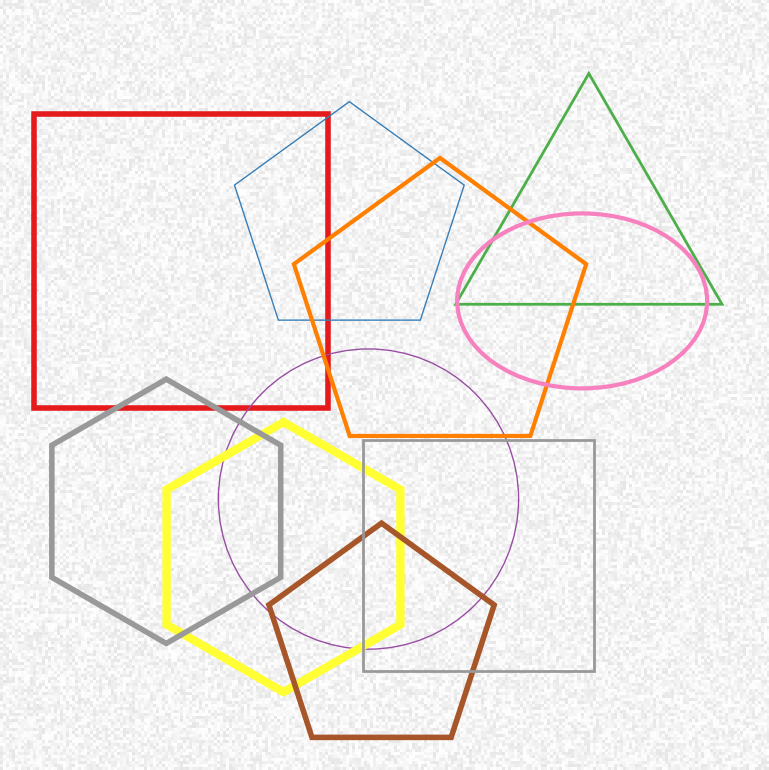[{"shape": "square", "thickness": 2, "radius": 0.96, "center": [0.235, 0.661]}, {"shape": "pentagon", "thickness": 0.5, "radius": 0.78, "center": [0.454, 0.711]}, {"shape": "triangle", "thickness": 1, "radius": 1.0, "center": [0.765, 0.705]}, {"shape": "circle", "thickness": 0.5, "radius": 0.97, "center": [0.479, 0.352]}, {"shape": "pentagon", "thickness": 1.5, "radius": 1.0, "center": [0.571, 0.595]}, {"shape": "hexagon", "thickness": 3, "radius": 0.88, "center": [0.368, 0.277]}, {"shape": "pentagon", "thickness": 2, "radius": 0.77, "center": [0.496, 0.167]}, {"shape": "oval", "thickness": 1.5, "radius": 0.81, "center": [0.756, 0.609]}, {"shape": "hexagon", "thickness": 2, "radius": 0.86, "center": [0.216, 0.336]}, {"shape": "square", "thickness": 1, "radius": 0.75, "center": [0.621, 0.278]}]